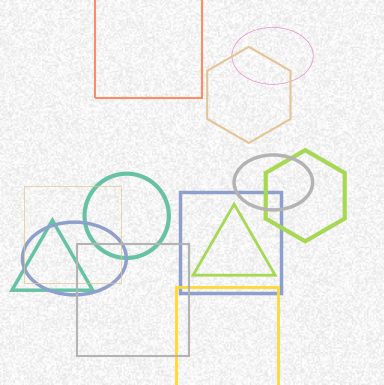[{"shape": "circle", "thickness": 3, "radius": 0.55, "center": [0.329, 0.439]}, {"shape": "triangle", "thickness": 2.5, "radius": 0.61, "center": [0.136, 0.307]}, {"shape": "square", "thickness": 1.5, "radius": 0.7, "center": [0.386, 0.886]}, {"shape": "oval", "thickness": 2.5, "radius": 0.67, "center": [0.193, 0.329]}, {"shape": "square", "thickness": 2.5, "radius": 0.66, "center": [0.598, 0.37]}, {"shape": "oval", "thickness": 0.5, "radius": 0.53, "center": [0.708, 0.855]}, {"shape": "hexagon", "thickness": 3, "radius": 0.59, "center": [0.793, 0.492]}, {"shape": "triangle", "thickness": 2, "radius": 0.62, "center": [0.608, 0.347]}, {"shape": "square", "thickness": 2, "radius": 0.66, "center": [0.59, 0.123]}, {"shape": "hexagon", "thickness": 1.5, "radius": 0.62, "center": [0.646, 0.753]}, {"shape": "square", "thickness": 0.5, "radius": 0.63, "center": [0.188, 0.391]}, {"shape": "oval", "thickness": 2.5, "radius": 0.51, "center": [0.71, 0.526]}, {"shape": "square", "thickness": 1.5, "radius": 0.73, "center": [0.345, 0.22]}]